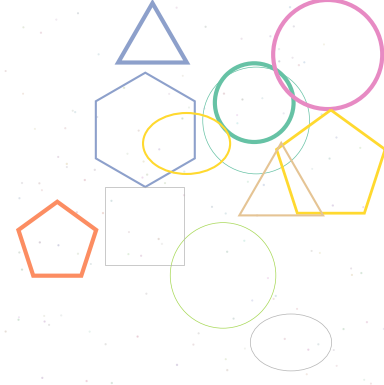[{"shape": "circle", "thickness": 3, "radius": 0.51, "center": [0.66, 0.733]}, {"shape": "circle", "thickness": 0.5, "radius": 0.69, "center": [0.665, 0.687]}, {"shape": "pentagon", "thickness": 3, "radius": 0.53, "center": [0.149, 0.37]}, {"shape": "triangle", "thickness": 3, "radius": 0.51, "center": [0.396, 0.889]}, {"shape": "hexagon", "thickness": 1.5, "radius": 0.74, "center": [0.377, 0.663]}, {"shape": "circle", "thickness": 3, "radius": 0.71, "center": [0.851, 0.858]}, {"shape": "circle", "thickness": 0.5, "radius": 0.69, "center": [0.579, 0.285]}, {"shape": "pentagon", "thickness": 2, "radius": 0.74, "center": [0.859, 0.566]}, {"shape": "oval", "thickness": 1.5, "radius": 0.57, "center": [0.485, 0.627]}, {"shape": "triangle", "thickness": 1.5, "radius": 0.63, "center": [0.73, 0.503]}, {"shape": "square", "thickness": 0.5, "radius": 0.51, "center": [0.375, 0.413]}, {"shape": "oval", "thickness": 0.5, "radius": 0.53, "center": [0.756, 0.111]}]